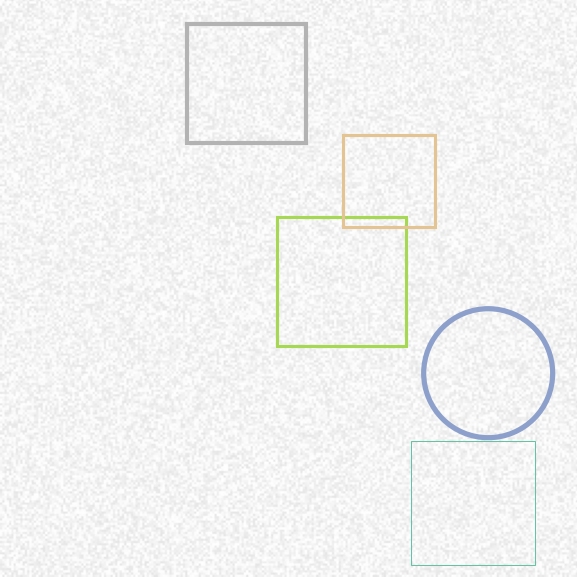[{"shape": "square", "thickness": 0.5, "radius": 0.54, "center": [0.819, 0.128]}, {"shape": "circle", "thickness": 2.5, "radius": 0.56, "center": [0.845, 0.353]}, {"shape": "square", "thickness": 1.5, "radius": 0.56, "center": [0.591, 0.512]}, {"shape": "square", "thickness": 1.5, "radius": 0.4, "center": [0.674, 0.685]}, {"shape": "square", "thickness": 2, "radius": 0.51, "center": [0.427, 0.855]}]